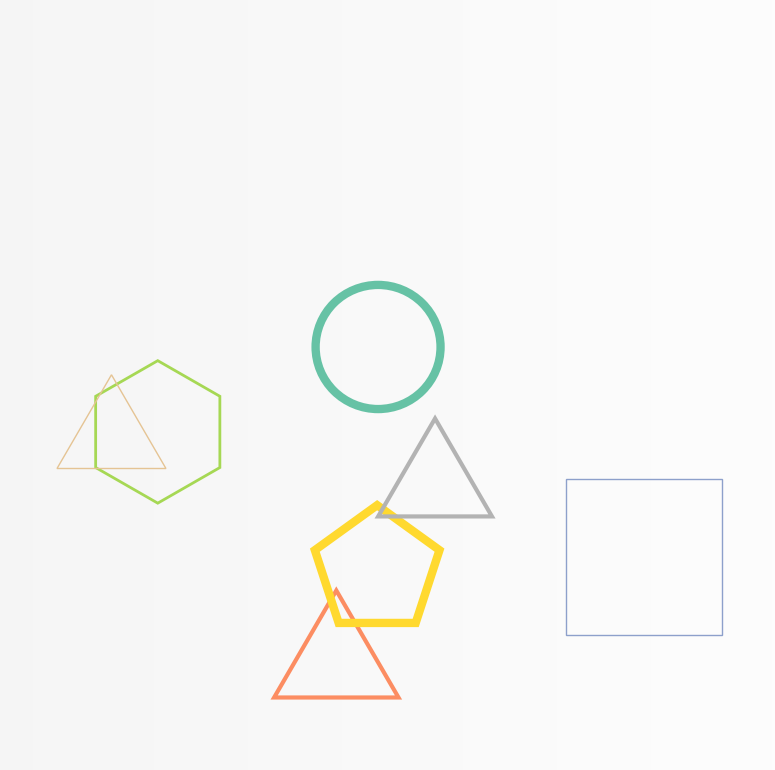[{"shape": "circle", "thickness": 3, "radius": 0.4, "center": [0.488, 0.549]}, {"shape": "triangle", "thickness": 1.5, "radius": 0.46, "center": [0.434, 0.14]}, {"shape": "square", "thickness": 0.5, "radius": 0.51, "center": [0.831, 0.277]}, {"shape": "hexagon", "thickness": 1, "radius": 0.46, "center": [0.204, 0.439]}, {"shape": "pentagon", "thickness": 3, "radius": 0.42, "center": [0.487, 0.259]}, {"shape": "triangle", "thickness": 0.5, "radius": 0.41, "center": [0.144, 0.432]}, {"shape": "triangle", "thickness": 1.5, "radius": 0.42, "center": [0.561, 0.372]}]